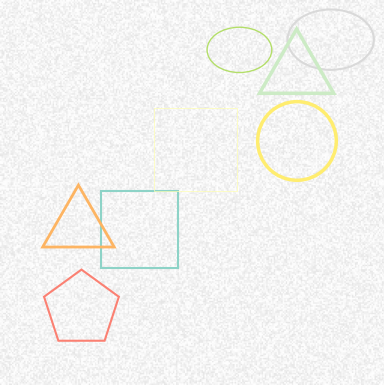[{"shape": "square", "thickness": 1.5, "radius": 0.5, "center": [0.362, 0.404]}, {"shape": "square", "thickness": 0.5, "radius": 0.54, "center": [0.507, 0.611]}, {"shape": "pentagon", "thickness": 1.5, "radius": 0.51, "center": [0.212, 0.198]}, {"shape": "triangle", "thickness": 2, "radius": 0.54, "center": [0.204, 0.412]}, {"shape": "oval", "thickness": 1, "radius": 0.42, "center": [0.622, 0.87]}, {"shape": "oval", "thickness": 1.5, "radius": 0.56, "center": [0.859, 0.897]}, {"shape": "triangle", "thickness": 2.5, "radius": 0.56, "center": [0.77, 0.813]}, {"shape": "circle", "thickness": 2.5, "radius": 0.51, "center": [0.771, 0.634]}]